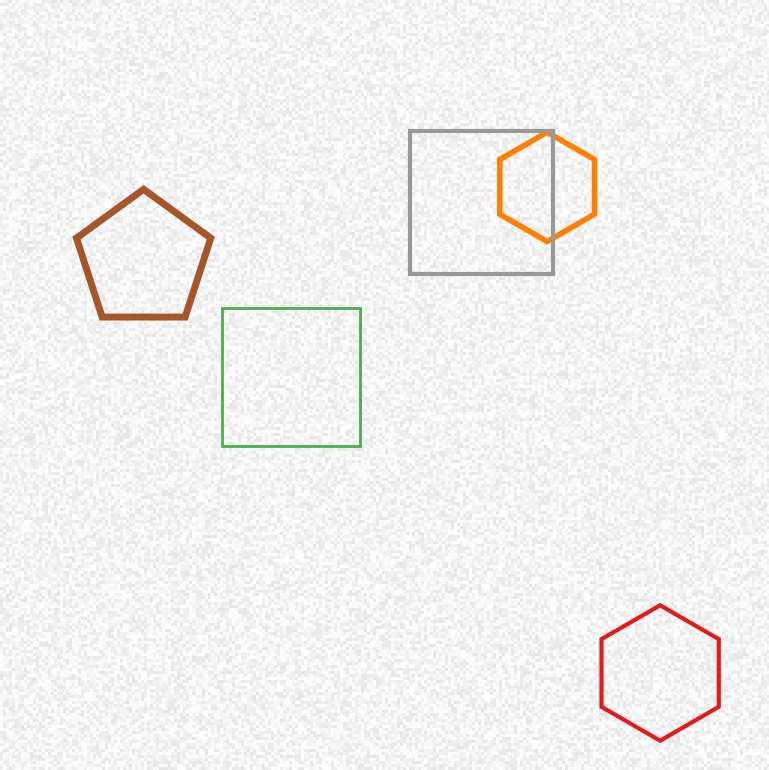[{"shape": "hexagon", "thickness": 1.5, "radius": 0.44, "center": [0.857, 0.126]}, {"shape": "square", "thickness": 1, "radius": 0.45, "center": [0.378, 0.51]}, {"shape": "hexagon", "thickness": 2, "radius": 0.36, "center": [0.711, 0.757]}, {"shape": "pentagon", "thickness": 2.5, "radius": 0.46, "center": [0.187, 0.662]}, {"shape": "square", "thickness": 1.5, "radius": 0.46, "center": [0.625, 0.737]}]